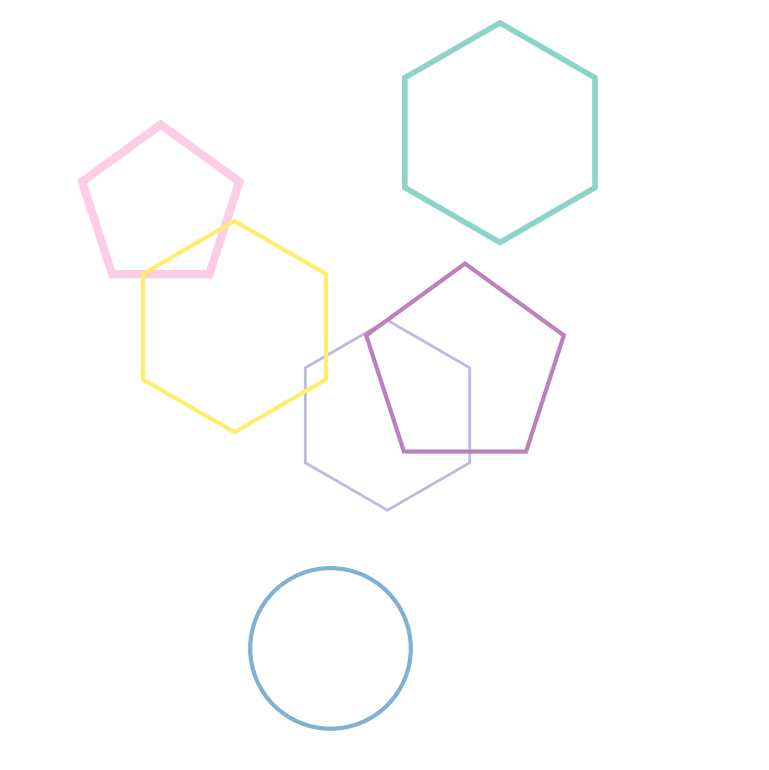[{"shape": "hexagon", "thickness": 2, "radius": 0.71, "center": [0.649, 0.828]}, {"shape": "hexagon", "thickness": 1, "radius": 0.62, "center": [0.503, 0.461]}, {"shape": "circle", "thickness": 1.5, "radius": 0.52, "center": [0.429, 0.158]}, {"shape": "pentagon", "thickness": 3, "radius": 0.54, "center": [0.209, 0.731]}, {"shape": "pentagon", "thickness": 1.5, "radius": 0.67, "center": [0.604, 0.523]}, {"shape": "hexagon", "thickness": 1.5, "radius": 0.69, "center": [0.304, 0.576]}]